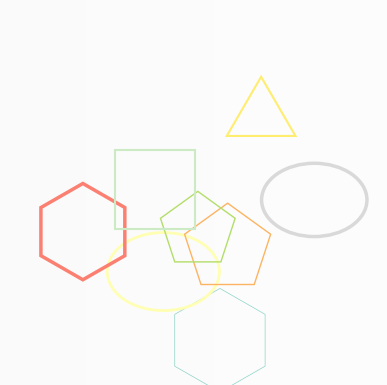[{"shape": "hexagon", "thickness": 0.5, "radius": 0.67, "center": [0.568, 0.116]}, {"shape": "oval", "thickness": 2, "radius": 0.72, "center": [0.421, 0.295]}, {"shape": "hexagon", "thickness": 2.5, "radius": 0.63, "center": [0.214, 0.398]}, {"shape": "pentagon", "thickness": 1, "radius": 0.58, "center": [0.587, 0.355]}, {"shape": "pentagon", "thickness": 1, "radius": 0.51, "center": [0.51, 0.402]}, {"shape": "oval", "thickness": 2.5, "radius": 0.68, "center": [0.811, 0.481]}, {"shape": "square", "thickness": 1.5, "radius": 0.52, "center": [0.4, 0.508]}, {"shape": "triangle", "thickness": 1.5, "radius": 0.51, "center": [0.674, 0.698]}]